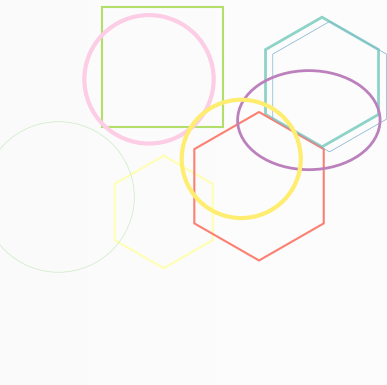[{"shape": "hexagon", "thickness": 2, "radius": 0.84, "center": [0.831, 0.787]}, {"shape": "hexagon", "thickness": 1.5, "radius": 0.73, "center": [0.422, 0.449]}, {"shape": "hexagon", "thickness": 1.5, "radius": 0.96, "center": [0.668, 0.516]}, {"shape": "hexagon", "thickness": 0.5, "radius": 0.85, "center": [0.851, 0.775]}, {"shape": "square", "thickness": 1.5, "radius": 0.78, "center": [0.419, 0.826]}, {"shape": "circle", "thickness": 3, "radius": 0.83, "center": [0.385, 0.794]}, {"shape": "oval", "thickness": 2, "radius": 0.92, "center": [0.797, 0.688]}, {"shape": "circle", "thickness": 0.5, "radius": 0.98, "center": [0.151, 0.488]}, {"shape": "circle", "thickness": 3, "radius": 0.77, "center": [0.623, 0.587]}]